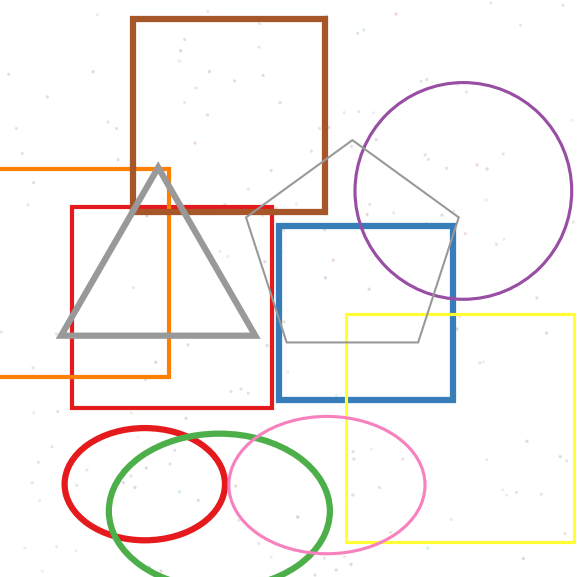[{"shape": "oval", "thickness": 3, "radius": 0.69, "center": [0.251, 0.161]}, {"shape": "square", "thickness": 2, "radius": 0.87, "center": [0.298, 0.467]}, {"shape": "square", "thickness": 3, "radius": 0.75, "center": [0.633, 0.457]}, {"shape": "oval", "thickness": 3, "radius": 0.96, "center": [0.38, 0.114]}, {"shape": "circle", "thickness": 1.5, "radius": 0.94, "center": [0.802, 0.669]}, {"shape": "square", "thickness": 2, "radius": 0.9, "center": [0.112, 0.526]}, {"shape": "square", "thickness": 1.5, "radius": 0.99, "center": [0.797, 0.258]}, {"shape": "square", "thickness": 3, "radius": 0.83, "center": [0.397, 0.799]}, {"shape": "oval", "thickness": 1.5, "radius": 0.85, "center": [0.566, 0.159]}, {"shape": "pentagon", "thickness": 1, "radius": 0.97, "center": [0.61, 0.563]}, {"shape": "triangle", "thickness": 3, "radius": 0.97, "center": [0.274, 0.515]}]